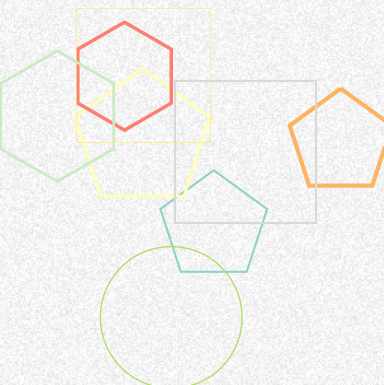[{"shape": "pentagon", "thickness": 1.5, "radius": 0.73, "center": [0.555, 0.412]}, {"shape": "pentagon", "thickness": 2, "radius": 0.92, "center": [0.37, 0.639]}, {"shape": "hexagon", "thickness": 2.5, "radius": 0.7, "center": [0.323, 0.802]}, {"shape": "pentagon", "thickness": 3, "radius": 0.7, "center": [0.885, 0.631]}, {"shape": "circle", "thickness": 1, "radius": 0.92, "center": [0.445, 0.175]}, {"shape": "square", "thickness": 1.5, "radius": 0.92, "center": [0.638, 0.606]}, {"shape": "hexagon", "thickness": 2, "radius": 0.85, "center": [0.149, 0.698]}, {"shape": "square", "thickness": 0.5, "radius": 0.87, "center": [0.371, 0.805]}]